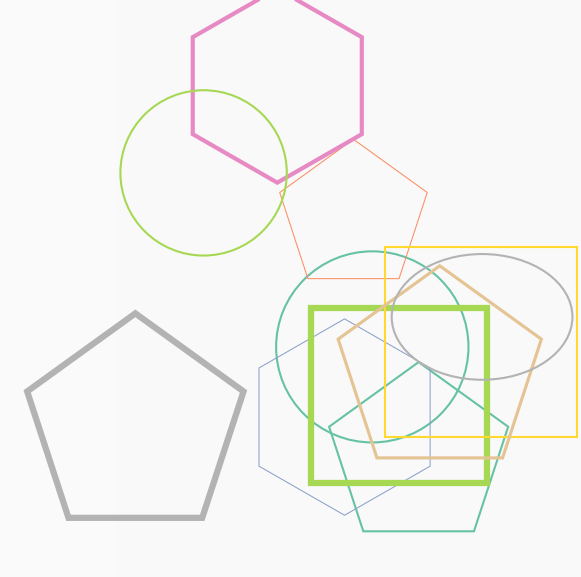[{"shape": "pentagon", "thickness": 1, "radius": 0.81, "center": [0.72, 0.21]}, {"shape": "circle", "thickness": 1, "radius": 0.83, "center": [0.64, 0.398]}, {"shape": "pentagon", "thickness": 0.5, "radius": 0.67, "center": [0.608, 0.625]}, {"shape": "hexagon", "thickness": 0.5, "radius": 0.85, "center": [0.593, 0.277]}, {"shape": "hexagon", "thickness": 2, "radius": 0.84, "center": [0.477, 0.851]}, {"shape": "circle", "thickness": 1, "radius": 0.72, "center": [0.35, 0.7]}, {"shape": "square", "thickness": 3, "radius": 0.76, "center": [0.686, 0.314]}, {"shape": "square", "thickness": 1, "radius": 0.82, "center": [0.827, 0.406]}, {"shape": "pentagon", "thickness": 1.5, "radius": 0.92, "center": [0.757, 0.355]}, {"shape": "pentagon", "thickness": 3, "radius": 0.98, "center": [0.233, 0.261]}, {"shape": "oval", "thickness": 1, "radius": 0.78, "center": [0.829, 0.45]}]